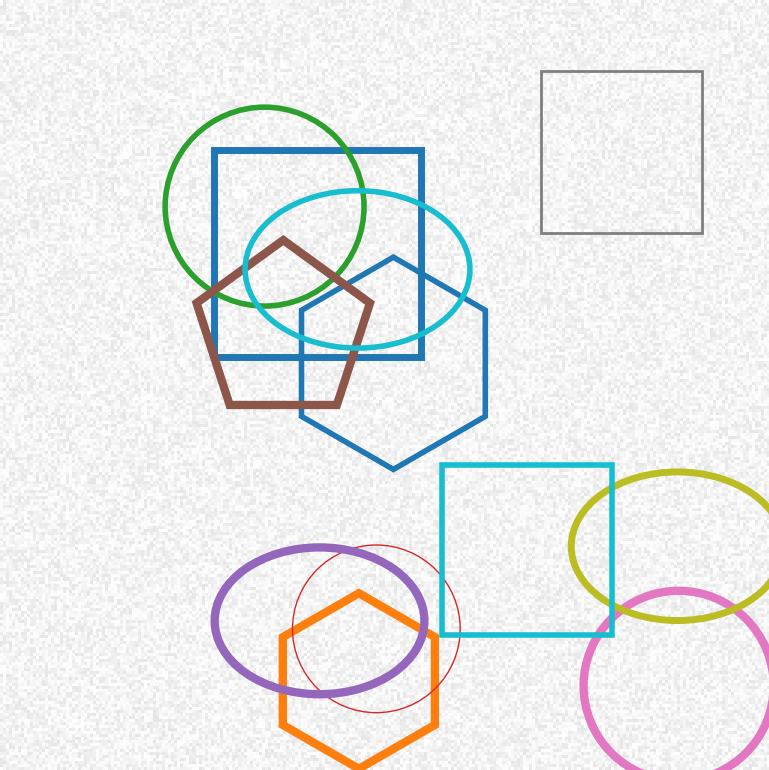[{"shape": "hexagon", "thickness": 2, "radius": 0.69, "center": [0.511, 0.528]}, {"shape": "square", "thickness": 2.5, "radius": 0.67, "center": [0.412, 0.671]}, {"shape": "hexagon", "thickness": 3, "radius": 0.57, "center": [0.466, 0.116]}, {"shape": "circle", "thickness": 2, "radius": 0.65, "center": [0.344, 0.732]}, {"shape": "circle", "thickness": 0.5, "radius": 0.54, "center": [0.489, 0.183]}, {"shape": "oval", "thickness": 3, "radius": 0.68, "center": [0.415, 0.194]}, {"shape": "pentagon", "thickness": 3, "radius": 0.59, "center": [0.368, 0.57]}, {"shape": "circle", "thickness": 3, "radius": 0.62, "center": [0.881, 0.109]}, {"shape": "square", "thickness": 1, "radius": 0.52, "center": [0.807, 0.802]}, {"shape": "oval", "thickness": 2.5, "radius": 0.69, "center": [0.88, 0.291]}, {"shape": "oval", "thickness": 2, "radius": 0.73, "center": [0.464, 0.65]}, {"shape": "square", "thickness": 2, "radius": 0.55, "center": [0.684, 0.285]}]